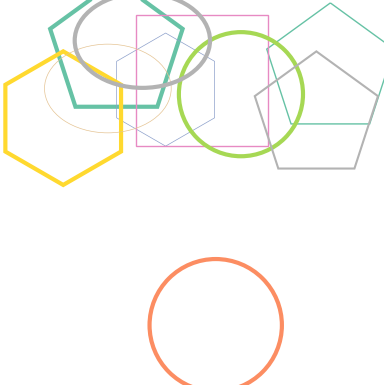[{"shape": "pentagon", "thickness": 1, "radius": 0.87, "center": [0.858, 0.819]}, {"shape": "pentagon", "thickness": 3, "radius": 0.9, "center": [0.302, 0.869]}, {"shape": "circle", "thickness": 3, "radius": 0.86, "center": [0.56, 0.155]}, {"shape": "hexagon", "thickness": 0.5, "radius": 0.73, "center": [0.43, 0.767]}, {"shape": "square", "thickness": 1, "radius": 0.86, "center": [0.525, 0.791]}, {"shape": "circle", "thickness": 3, "radius": 0.81, "center": [0.626, 0.755]}, {"shape": "hexagon", "thickness": 3, "radius": 0.87, "center": [0.164, 0.693]}, {"shape": "oval", "thickness": 0.5, "radius": 0.82, "center": [0.28, 0.77]}, {"shape": "oval", "thickness": 3, "radius": 0.88, "center": [0.37, 0.895]}, {"shape": "pentagon", "thickness": 1.5, "radius": 0.84, "center": [0.822, 0.698]}]